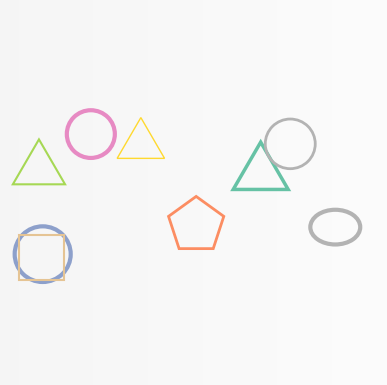[{"shape": "triangle", "thickness": 2.5, "radius": 0.41, "center": [0.673, 0.549]}, {"shape": "pentagon", "thickness": 2, "radius": 0.37, "center": [0.506, 0.415]}, {"shape": "circle", "thickness": 3, "radius": 0.36, "center": [0.11, 0.34]}, {"shape": "circle", "thickness": 3, "radius": 0.31, "center": [0.234, 0.652]}, {"shape": "triangle", "thickness": 1.5, "radius": 0.39, "center": [0.101, 0.56]}, {"shape": "triangle", "thickness": 1, "radius": 0.35, "center": [0.363, 0.624]}, {"shape": "square", "thickness": 1.5, "radius": 0.29, "center": [0.107, 0.332]}, {"shape": "circle", "thickness": 2, "radius": 0.32, "center": [0.749, 0.626]}, {"shape": "oval", "thickness": 3, "radius": 0.32, "center": [0.865, 0.41]}]